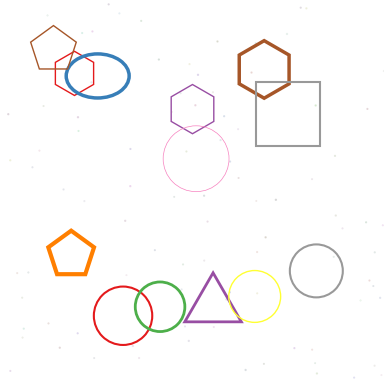[{"shape": "circle", "thickness": 1.5, "radius": 0.38, "center": [0.32, 0.18]}, {"shape": "hexagon", "thickness": 1, "radius": 0.29, "center": [0.193, 0.809]}, {"shape": "oval", "thickness": 2.5, "radius": 0.41, "center": [0.254, 0.803]}, {"shape": "circle", "thickness": 2, "radius": 0.32, "center": [0.416, 0.203]}, {"shape": "hexagon", "thickness": 1, "radius": 0.32, "center": [0.5, 0.717]}, {"shape": "triangle", "thickness": 2, "radius": 0.42, "center": [0.553, 0.207]}, {"shape": "pentagon", "thickness": 3, "radius": 0.31, "center": [0.185, 0.338]}, {"shape": "circle", "thickness": 1, "radius": 0.34, "center": [0.662, 0.23]}, {"shape": "pentagon", "thickness": 1, "radius": 0.31, "center": [0.139, 0.871]}, {"shape": "hexagon", "thickness": 2.5, "radius": 0.37, "center": [0.686, 0.82]}, {"shape": "circle", "thickness": 0.5, "radius": 0.43, "center": [0.509, 0.588]}, {"shape": "square", "thickness": 1.5, "radius": 0.42, "center": [0.748, 0.703]}, {"shape": "circle", "thickness": 1.5, "radius": 0.34, "center": [0.822, 0.296]}]